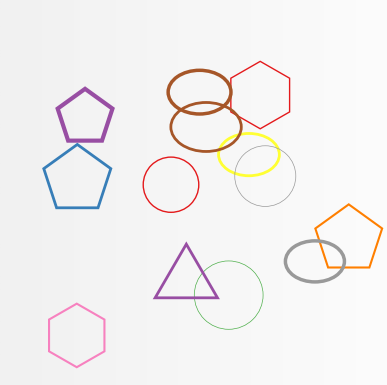[{"shape": "circle", "thickness": 1, "radius": 0.36, "center": [0.441, 0.52]}, {"shape": "hexagon", "thickness": 1, "radius": 0.44, "center": [0.672, 0.753]}, {"shape": "pentagon", "thickness": 2, "radius": 0.45, "center": [0.199, 0.534]}, {"shape": "circle", "thickness": 0.5, "radius": 0.44, "center": [0.59, 0.233]}, {"shape": "triangle", "thickness": 2, "radius": 0.46, "center": [0.481, 0.273]}, {"shape": "pentagon", "thickness": 3, "radius": 0.37, "center": [0.22, 0.695]}, {"shape": "pentagon", "thickness": 1.5, "radius": 0.45, "center": [0.9, 0.379]}, {"shape": "oval", "thickness": 2, "radius": 0.39, "center": [0.642, 0.598]}, {"shape": "oval", "thickness": 2.5, "radius": 0.41, "center": [0.515, 0.761]}, {"shape": "oval", "thickness": 2, "radius": 0.45, "center": [0.532, 0.67]}, {"shape": "hexagon", "thickness": 1.5, "radius": 0.41, "center": [0.198, 0.129]}, {"shape": "oval", "thickness": 2.5, "radius": 0.38, "center": [0.813, 0.321]}, {"shape": "circle", "thickness": 0.5, "radius": 0.39, "center": [0.685, 0.543]}]